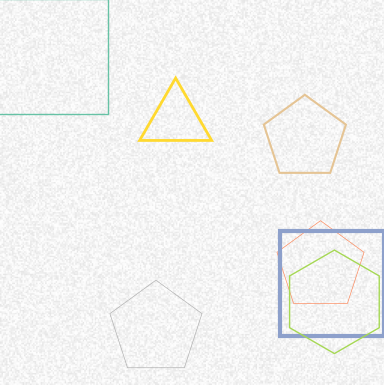[{"shape": "square", "thickness": 1, "radius": 0.75, "center": [0.132, 0.853]}, {"shape": "pentagon", "thickness": 0.5, "radius": 0.59, "center": [0.832, 0.308]}, {"shape": "square", "thickness": 3, "radius": 0.68, "center": [0.862, 0.263]}, {"shape": "hexagon", "thickness": 1, "radius": 0.67, "center": [0.869, 0.216]}, {"shape": "triangle", "thickness": 2, "radius": 0.54, "center": [0.456, 0.689]}, {"shape": "pentagon", "thickness": 1.5, "radius": 0.56, "center": [0.792, 0.642]}, {"shape": "pentagon", "thickness": 0.5, "radius": 0.63, "center": [0.405, 0.147]}]